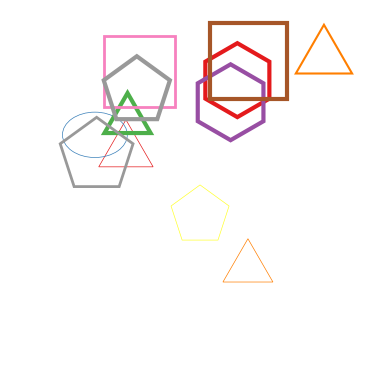[{"shape": "triangle", "thickness": 0.5, "radius": 0.41, "center": [0.327, 0.607]}, {"shape": "hexagon", "thickness": 3, "radius": 0.48, "center": [0.617, 0.792]}, {"shape": "oval", "thickness": 0.5, "radius": 0.42, "center": [0.246, 0.65]}, {"shape": "triangle", "thickness": 3, "radius": 0.35, "center": [0.331, 0.689]}, {"shape": "hexagon", "thickness": 3, "radius": 0.49, "center": [0.599, 0.734]}, {"shape": "triangle", "thickness": 1.5, "radius": 0.42, "center": [0.841, 0.851]}, {"shape": "triangle", "thickness": 0.5, "radius": 0.37, "center": [0.644, 0.305]}, {"shape": "pentagon", "thickness": 0.5, "radius": 0.4, "center": [0.52, 0.44]}, {"shape": "square", "thickness": 3, "radius": 0.5, "center": [0.645, 0.841]}, {"shape": "square", "thickness": 2, "radius": 0.46, "center": [0.362, 0.814]}, {"shape": "pentagon", "thickness": 2, "radius": 0.5, "center": [0.251, 0.596]}, {"shape": "pentagon", "thickness": 3, "radius": 0.45, "center": [0.355, 0.764]}]